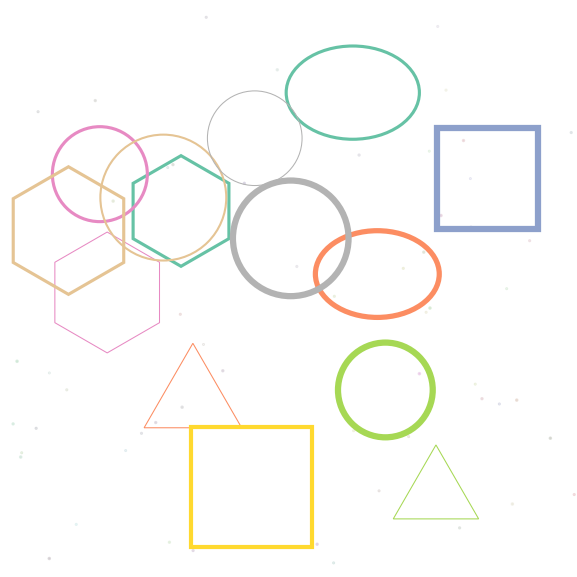[{"shape": "hexagon", "thickness": 1.5, "radius": 0.48, "center": [0.313, 0.634]}, {"shape": "oval", "thickness": 1.5, "radius": 0.58, "center": [0.611, 0.839]}, {"shape": "oval", "thickness": 2.5, "radius": 0.54, "center": [0.653, 0.525]}, {"shape": "triangle", "thickness": 0.5, "radius": 0.49, "center": [0.334, 0.307]}, {"shape": "square", "thickness": 3, "radius": 0.44, "center": [0.844, 0.69]}, {"shape": "circle", "thickness": 1.5, "radius": 0.41, "center": [0.173, 0.698]}, {"shape": "hexagon", "thickness": 0.5, "radius": 0.52, "center": [0.186, 0.493]}, {"shape": "triangle", "thickness": 0.5, "radius": 0.43, "center": [0.755, 0.143]}, {"shape": "circle", "thickness": 3, "radius": 0.41, "center": [0.667, 0.324]}, {"shape": "square", "thickness": 2, "radius": 0.52, "center": [0.435, 0.156]}, {"shape": "circle", "thickness": 1, "radius": 0.54, "center": [0.283, 0.657]}, {"shape": "hexagon", "thickness": 1.5, "radius": 0.55, "center": [0.119, 0.6]}, {"shape": "circle", "thickness": 3, "radius": 0.5, "center": [0.503, 0.586]}, {"shape": "circle", "thickness": 0.5, "radius": 0.41, "center": [0.441, 0.76]}]